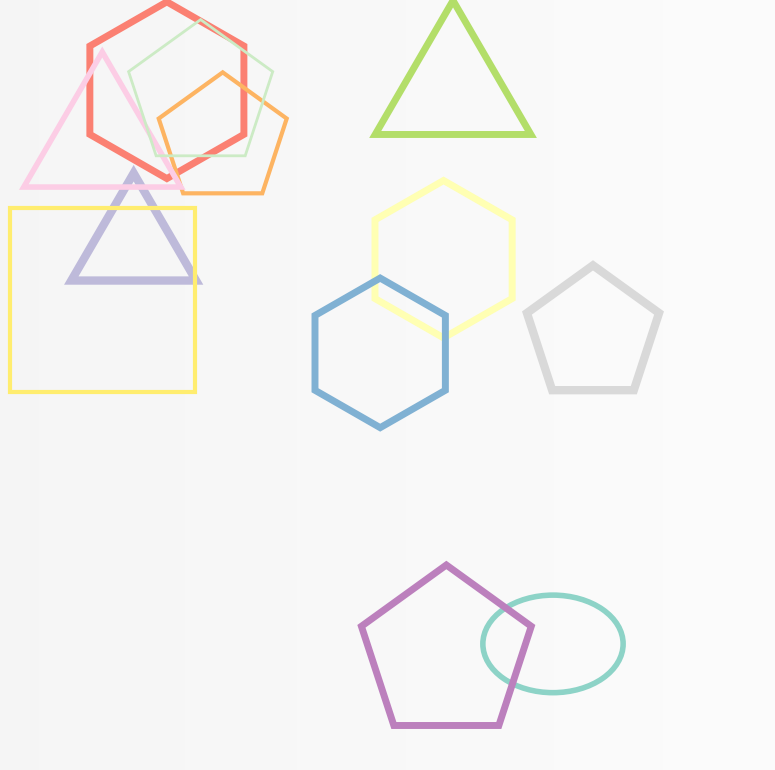[{"shape": "oval", "thickness": 2, "radius": 0.45, "center": [0.714, 0.164]}, {"shape": "hexagon", "thickness": 2.5, "radius": 0.51, "center": [0.572, 0.663]}, {"shape": "triangle", "thickness": 3, "radius": 0.46, "center": [0.172, 0.682]}, {"shape": "hexagon", "thickness": 2.5, "radius": 0.57, "center": [0.215, 0.883]}, {"shape": "hexagon", "thickness": 2.5, "radius": 0.49, "center": [0.491, 0.542]}, {"shape": "pentagon", "thickness": 1.5, "radius": 0.43, "center": [0.287, 0.819]}, {"shape": "triangle", "thickness": 2.5, "radius": 0.58, "center": [0.585, 0.883]}, {"shape": "triangle", "thickness": 2, "radius": 0.58, "center": [0.132, 0.816]}, {"shape": "pentagon", "thickness": 3, "radius": 0.45, "center": [0.765, 0.566]}, {"shape": "pentagon", "thickness": 2.5, "radius": 0.58, "center": [0.576, 0.151]}, {"shape": "pentagon", "thickness": 1, "radius": 0.49, "center": [0.259, 0.877]}, {"shape": "square", "thickness": 1.5, "radius": 0.6, "center": [0.132, 0.61]}]